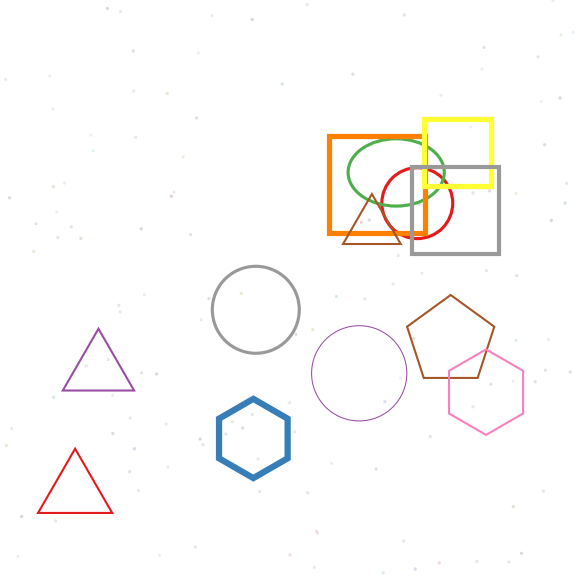[{"shape": "triangle", "thickness": 1, "radius": 0.37, "center": [0.13, 0.148]}, {"shape": "circle", "thickness": 1.5, "radius": 0.31, "center": [0.723, 0.647]}, {"shape": "hexagon", "thickness": 3, "radius": 0.34, "center": [0.439, 0.24]}, {"shape": "oval", "thickness": 1.5, "radius": 0.42, "center": [0.686, 0.701]}, {"shape": "triangle", "thickness": 1, "radius": 0.36, "center": [0.17, 0.359]}, {"shape": "circle", "thickness": 0.5, "radius": 0.41, "center": [0.622, 0.353]}, {"shape": "square", "thickness": 2.5, "radius": 0.42, "center": [0.653, 0.68]}, {"shape": "square", "thickness": 2.5, "radius": 0.29, "center": [0.792, 0.735]}, {"shape": "pentagon", "thickness": 1, "radius": 0.4, "center": [0.78, 0.409]}, {"shape": "triangle", "thickness": 1, "radius": 0.29, "center": [0.644, 0.605]}, {"shape": "hexagon", "thickness": 1, "radius": 0.37, "center": [0.842, 0.32]}, {"shape": "square", "thickness": 2, "radius": 0.38, "center": [0.789, 0.635]}, {"shape": "circle", "thickness": 1.5, "radius": 0.38, "center": [0.443, 0.463]}]